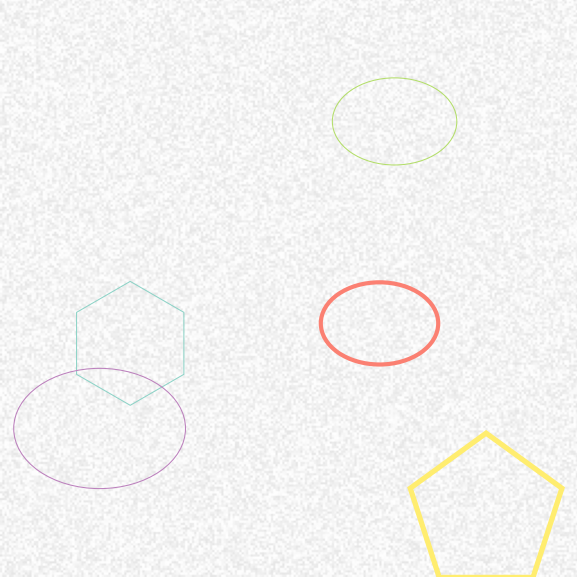[{"shape": "hexagon", "thickness": 0.5, "radius": 0.54, "center": [0.225, 0.405]}, {"shape": "oval", "thickness": 2, "radius": 0.51, "center": [0.657, 0.439]}, {"shape": "oval", "thickness": 0.5, "radius": 0.54, "center": [0.683, 0.789]}, {"shape": "oval", "thickness": 0.5, "radius": 0.74, "center": [0.172, 0.257]}, {"shape": "pentagon", "thickness": 2.5, "radius": 0.69, "center": [0.842, 0.111]}]